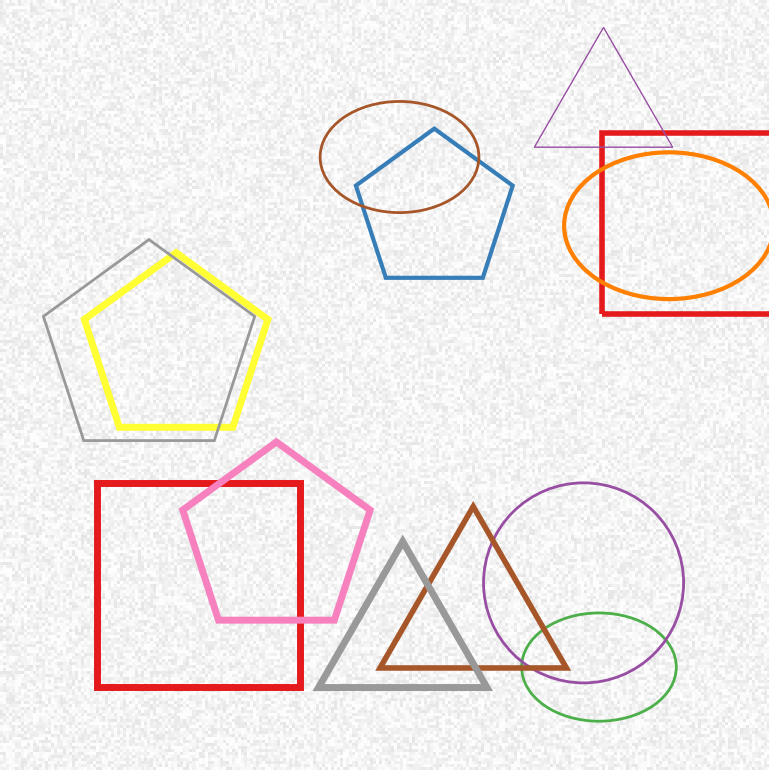[{"shape": "square", "thickness": 2.5, "radius": 0.66, "center": [0.258, 0.24]}, {"shape": "square", "thickness": 2, "radius": 0.59, "center": [0.899, 0.71]}, {"shape": "pentagon", "thickness": 1.5, "radius": 0.54, "center": [0.564, 0.726]}, {"shape": "oval", "thickness": 1, "radius": 0.5, "center": [0.778, 0.134]}, {"shape": "circle", "thickness": 1, "radius": 0.65, "center": [0.758, 0.243]}, {"shape": "triangle", "thickness": 0.5, "radius": 0.52, "center": [0.784, 0.861]}, {"shape": "oval", "thickness": 1.5, "radius": 0.68, "center": [0.869, 0.707]}, {"shape": "pentagon", "thickness": 2.5, "radius": 0.63, "center": [0.229, 0.546]}, {"shape": "oval", "thickness": 1, "radius": 0.52, "center": [0.519, 0.796]}, {"shape": "triangle", "thickness": 2, "radius": 0.7, "center": [0.615, 0.202]}, {"shape": "pentagon", "thickness": 2.5, "radius": 0.64, "center": [0.359, 0.298]}, {"shape": "triangle", "thickness": 2.5, "radius": 0.63, "center": [0.523, 0.17]}, {"shape": "pentagon", "thickness": 1, "radius": 0.72, "center": [0.194, 0.545]}]